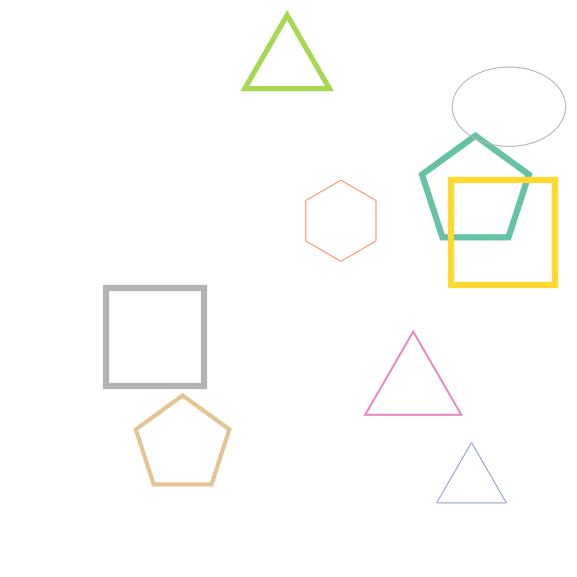[{"shape": "pentagon", "thickness": 3, "radius": 0.49, "center": [0.823, 0.667]}, {"shape": "hexagon", "thickness": 0.5, "radius": 0.35, "center": [0.59, 0.617]}, {"shape": "triangle", "thickness": 0.5, "radius": 0.35, "center": [0.816, 0.163]}, {"shape": "triangle", "thickness": 1, "radius": 0.48, "center": [0.716, 0.329]}, {"shape": "triangle", "thickness": 2.5, "radius": 0.42, "center": [0.497, 0.888]}, {"shape": "square", "thickness": 3, "radius": 0.45, "center": [0.871, 0.597]}, {"shape": "pentagon", "thickness": 2, "radius": 0.43, "center": [0.316, 0.229]}, {"shape": "oval", "thickness": 0.5, "radius": 0.49, "center": [0.881, 0.814]}, {"shape": "square", "thickness": 3, "radius": 0.42, "center": [0.268, 0.416]}]